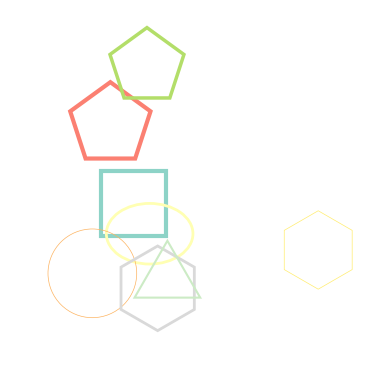[{"shape": "square", "thickness": 3, "radius": 0.42, "center": [0.346, 0.471]}, {"shape": "oval", "thickness": 2, "radius": 0.56, "center": [0.389, 0.393]}, {"shape": "pentagon", "thickness": 3, "radius": 0.55, "center": [0.287, 0.677]}, {"shape": "circle", "thickness": 0.5, "radius": 0.58, "center": [0.24, 0.29]}, {"shape": "pentagon", "thickness": 2.5, "radius": 0.5, "center": [0.382, 0.827]}, {"shape": "hexagon", "thickness": 2, "radius": 0.55, "center": [0.41, 0.251]}, {"shape": "triangle", "thickness": 1.5, "radius": 0.49, "center": [0.435, 0.276]}, {"shape": "hexagon", "thickness": 0.5, "radius": 0.51, "center": [0.827, 0.351]}]